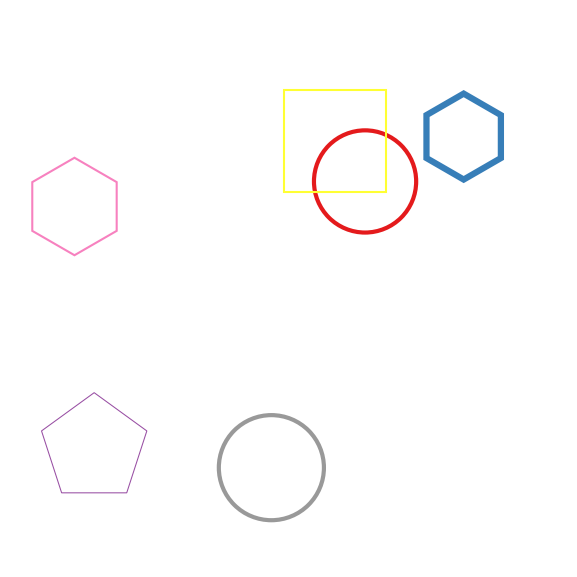[{"shape": "circle", "thickness": 2, "radius": 0.44, "center": [0.632, 0.685]}, {"shape": "hexagon", "thickness": 3, "radius": 0.37, "center": [0.803, 0.763]}, {"shape": "pentagon", "thickness": 0.5, "radius": 0.48, "center": [0.163, 0.223]}, {"shape": "square", "thickness": 1, "radius": 0.44, "center": [0.58, 0.755]}, {"shape": "hexagon", "thickness": 1, "radius": 0.42, "center": [0.129, 0.642]}, {"shape": "circle", "thickness": 2, "radius": 0.45, "center": [0.47, 0.189]}]